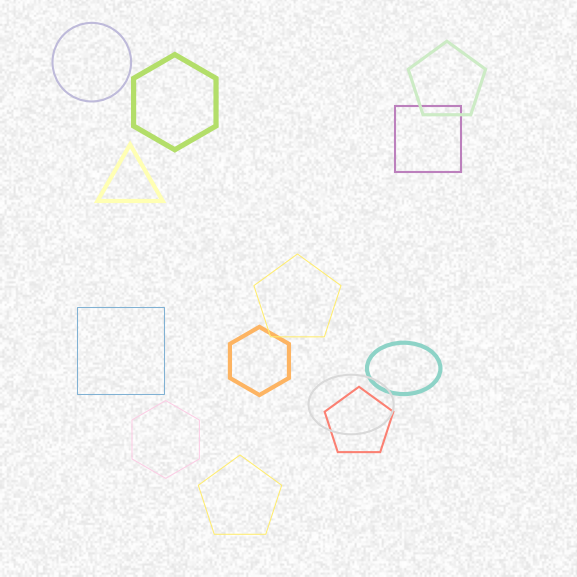[{"shape": "oval", "thickness": 2, "radius": 0.32, "center": [0.699, 0.361]}, {"shape": "triangle", "thickness": 2, "radius": 0.33, "center": [0.225, 0.684]}, {"shape": "circle", "thickness": 1, "radius": 0.34, "center": [0.159, 0.892]}, {"shape": "pentagon", "thickness": 1, "radius": 0.31, "center": [0.622, 0.267]}, {"shape": "square", "thickness": 0.5, "radius": 0.38, "center": [0.208, 0.393]}, {"shape": "hexagon", "thickness": 2, "radius": 0.3, "center": [0.449, 0.374]}, {"shape": "hexagon", "thickness": 2.5, "radius": 0.41, "center": [0.303, 0.822]}, {"shape": "hexagon", "thickness": 0.5, "radius": 0.34, "center": [0.287, 0.238]}, {"shape": "oval", "thickness": 1, "radius": 0.37, "center": [0.608, 0.299]}, {"shape": "square", "thickness": 1, "radius": 0.29, "center": [0.742, 0.758]}, {"shape": "pentagon", "thickness": 1.5, "radius": 0.35, "center": [0.774, 0.857]}, {"shape": "pentagon", "thickness": 0.5, "radius": 0.38, "center": [0.416, 0.135]}, {"shape": "pentagon", "thickness": 0.5, "radius": 0.4, "center": [0.515, 0.48]}]